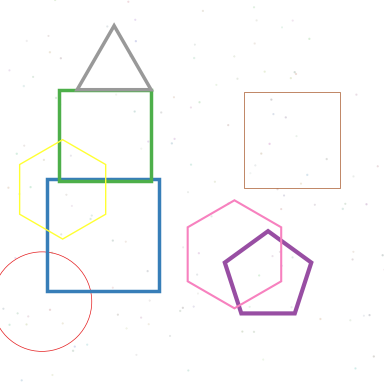[{"shape": "circle", "thickness": 0.5, "radius": 0.65, "center": [0.109, 0.217]}, {"shape": "square", "thickness": 2.5, "radius": 0.73, "center": [0.267, 0.39]}, {"shape": "square", "thickness": 2.5, "radius": 0.59, "center": [0.272, 0.647]}, {"shape": "pentagon", "thickness": 3, "radius": 0.59, "center": [0.696, 0.281]}, {"shape": "hexagon", "thickness": 1, "radius": 0.65, "center": [0.163, 0.508]}, {"shape": "square", "thickness": 0.5, "radius": 0.62, "center": [0.759, 0.637]}, {"shape": "hexagon", "thickness": 1.5, "radius": 0.7, "center": [0.609, 0.339]}, {"shape": "triangle", "thickness": 2.5, "radius": 0.55, "center": [0.296, 0.822]}]